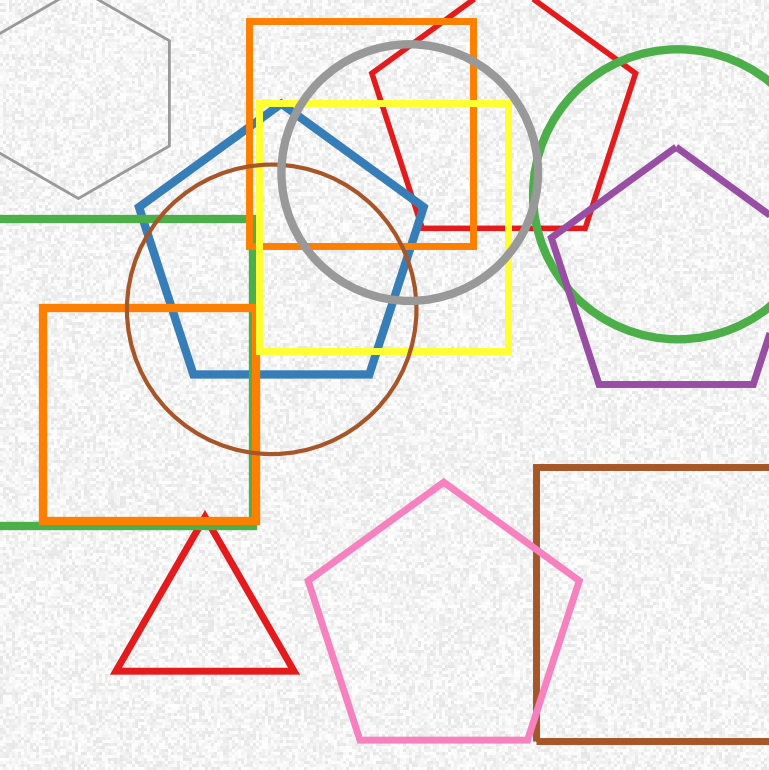[{"shape": "triangle", "thickness": 2.5, "radius": 0.67, "center": [0.266, 0.195]}, {"shape": "pentagon", "thickness": 2, "radius": 0.9, "center": [0.654, 0.849]}, {"shape": "pentagon", "thickness": 3, "radius": 0.97, "center": [0.365, 0.671]}, {"shape": "circle", "thickness": 3, "radius": 0.94, "center": [0.881, 0.748]}, {"shape": "square", "thickness": 3, "radius": 1.0, "center": [0.129, 0.516]}, {"shape": "pentagon", "thickness": 2.5, "radius": 0.85, "center": [0.878, 0.639]}, {"shape": "square", "thickness": 3, "radius": 0.69, "center": [0.194, 0.462]}, {"shape": "square", "thickness": 2.5, "radius": 0.73, "center": [0.469, 0.827]}, {"shape": "square", "thickness": 2.5, "radius": 0.81, "center": [0.498, 0.705]}, {"shape": "square", "thickness": 2.5, "radius": 0.89, "center": [0.874, 0.215]}, {"shape": "circle", "thickness": 1.5, "radius": 0.94, "center": [0.353, 0.598]}, {"shape": "pentagon", "thickness": 2.5, "radius": 0.93, "center": [0.576, 0.189]}, {"shape": "hexagon", "thickness": 1, "radius": 0.68, "center": [0.102, 0.879]}, {"shape": "circle", "thickness": 3, "radius": 0.83, "center": [0.532, 0.776]}]